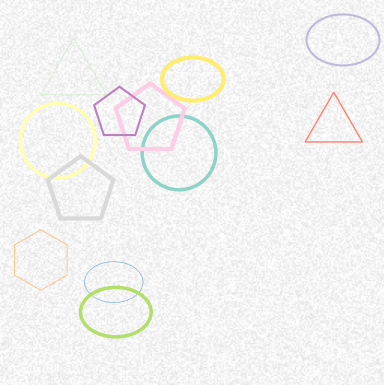[{"shape": "circle", "thickness": 2.5, "radius": 0.48, "center": [0.465, 0.603]}, {"shape": "circle", "thickness": 2.5, "radius": 0.48, "center": [0.15, 0.635]}, {"shape": "oval", "thickness": 1.5, "radius": 0.47, "center": [0.891, 0.896]}, {"shape": "triangle", "thickness": 1, "radius": 0.43, "center": [0.867, 0.674]}, {"shape": "oval", "thickness": 0.5, "radius": 0.38, "center": [0.296, 0.267]}, {"shape": "hexagon", "thickness": 0.5, "radius": 0.39, "center": [0.106, 0.325]}, {"shape": "oval", "thickness": 2.5, "radius": 0.46, "center": [0.301, 0.189]}, {"shape": "pentagon", "thickness": 3, "radius": 0.47, "center": [0.39, 0.689]}, {"shape": "pentagon", "thickness": 3, "radius": 0.45, "center": [0.209, 0.505]}, {"shape": "pentagon", "thickness": 1.5, "radius": 0.35, "center": [0.31, 0.705]}, {"shape": "triangle", "thickness": 0.5, "radius": 0.49, "center": [0.191, 0.803]}, {"shape": "oval", "thickness": 3, "radius": 0.4, "center": [0.501, 0.795]}]